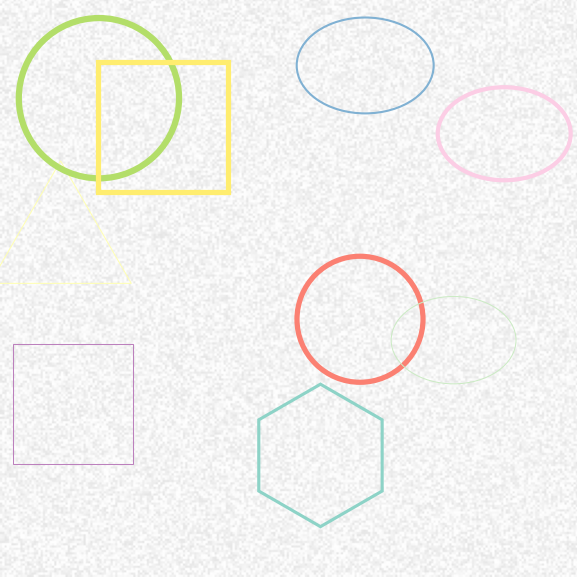[{"shape": "hexagon", "thickness": 1.5, "radius": 0.62, "center": [0.555, 0.211]}, {"shape": "triangle", "thickness": 0.5, "radius": 0.71, "center": [0.105, 0.579]}, {"shape": "circle", "thickness": 2.5, "radius": 0.55, "center": [0.623, 0.446]}, {"shape": "oval", "thickness": 1, "radius": 0.59, "center": [0.632, 0.886]}, {"shape": "circle", "thickness": 3, "radius": 0.69, "center": [0.171, 0.829]}, {"shape": "oval", "thickness": 2, "radius": 0.58, "center": [0.873, 0.768]}, {"shape": "square", "thickness": 0.5, "radius": 0.52, "center": [0.127, 0.3]}, {"shape": "oval", "thickness": 0.5, "radius": 0.54, "center": [0.785, 0.41]}, {"shape": "square", "thickness": 2.5, "radius": 0.56, "center": [0.283, 0.779]}]